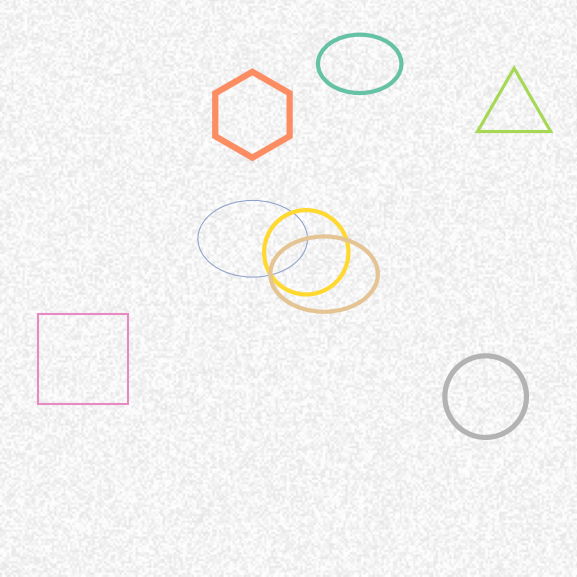[{"shape": "oval", "thickness": 2, "radius": 0.36, "center": [0.623, 0.889]}, {"shape": "hexagon", "thickness": 3, "radius": 0.37, "center": [0.437, 0.8]}, {"shape": "oval", "thickness": 0.5, "radius": 0.47, "center": [0.438, 0.586]}, {"shape": "square", "thickness": 1, "radius": 0.39, "center": [0.144, 0.377]}, {"shape": "triangle", "thickness": 1.5, "radius": 0.37, "center": [0.89, 0.808]}, {"shape": "circle", "thickness": 2, "radius": 0.37, "center": [0.53, 0.562]}, {"shape": "oval", "thickness": 2, "radius": 0.47, "center": [0.561, 0.525]}, {"shape": "circle", "thickness": 2.5, "radius": 0.35, "center": [0.841, 0.312]}]